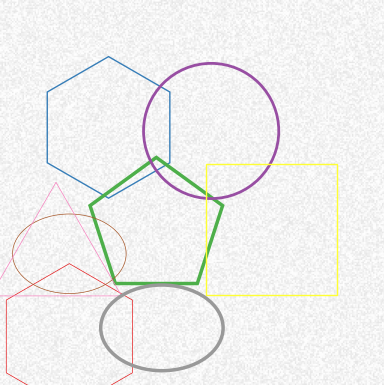[{"shape": "hexagon", "thickness": 0.5, "radius": 0.95, "center": [0.18, 0.126]}, {"shape": "hexagon", "thickness": 1, "radius": 0.92, "center": [0.282, 0.669]}, {"shape": "pentagon", "thickness": 2.5, "radius": 0.91, "center": [0.406, 0.41]}, {"shape": "circle", "thickness": 2, "radius": 0.88, "center": [0.548, 0.66]}, {"shape": "square", "thickness": 1, "radius": 0.85, "center": [0.706, 0.404]}, {"shape": "oval", "thickness": 0.5, "radius": 0.74, "center": [0.18, 0.341]}, {"shape": "triangle", "thickness": 0.5, "radius": 0.98, "center": [0.145, 0.33]}, {"shape": "oval", "thickness": 2.5, "radius": 0.79, "center": [0.421, 0.148]}]